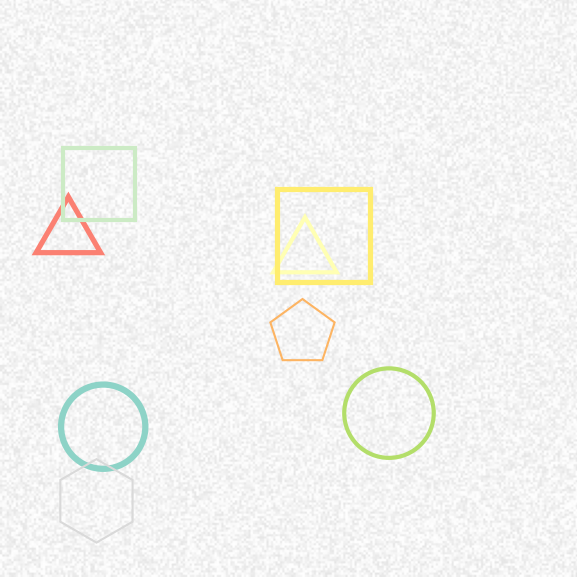[{"shape": "circle", "thickness": 3, "radius": 0.36, "center": [0.179, 0.26]}, {"shape": "triangle", "thickness": 2, "radius": 0.32, "center": [0.528, 0.559]}, {"shape": "triangle", "thickness": 2.5, "radius": 0.32, "center": [0.118, 0.594]}, {"shape": "pentagon", "thickness": 1, "radius": 0.29, "center": [0.524, 0.423]}, {"shape": "circle", "thickness": 2, "radius": 0.39, "center": [0.674, 0.284]}, {"shape": "hexagon", "thickness": 1, "radius": 0.36, "center": [0.167, 0.132]}, {"shape": "square", "thickness": 2, "radius": 0.31, "center": [0.171, 0.681]}, {"shape": "square", "thickness": 2.5, "radius": 0.4, "center": [0.56, 0.592]}]